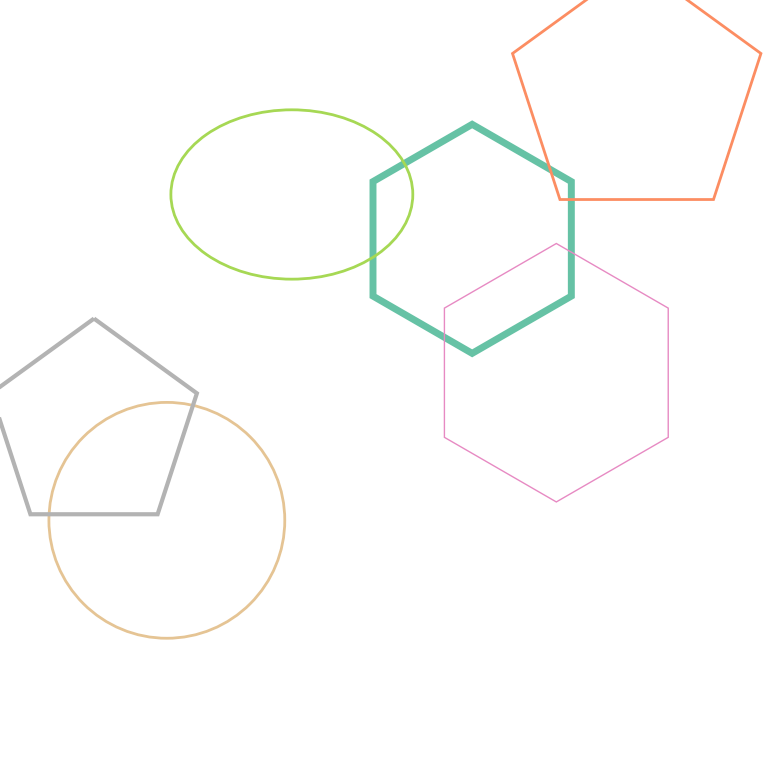[{"shape": "hexagon", "thickness": 2.5, "radius": 0.74, "center": [0.613, 0.69]}, {"shape": "pentagon", "thickness": 1, "radius": 0.85, "center": [0.827, 0.878]}, {"shape": "hexagon", "thickness": 0.5, "radius": 0.84, "center": [0.722, 0.516]}, {"shape": "oval", "thickness": 1, "radius": 0.79, "center": [0.379, 0.747]}, {"shape": "circle", "thickness": 1, "radius": 0.77, "center": [0.217, 0.324]}, {"shape": "pentagon", "thickness": 1.5, "radius": 0.7, "center": [0.122, 0.446]}]